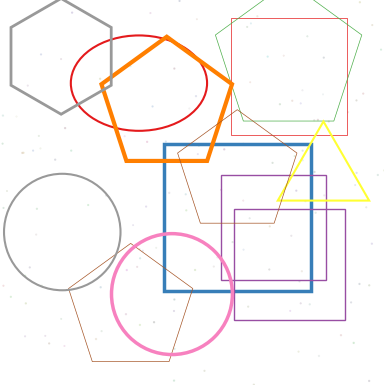[{"shape": "square", "thickness": 0.5, "radius": 0.76, "center": [0.751, 0.801]}, {"shape": "oval", "thickness": 1.5, "radius": 0.88, "center": [0.361, 0.784]}, {"shape": "square", "thickness": 2.5, "radius": 0.95, "center": [0.617, 0.436]}, {"shape": "pentagon", "thickness": 0.5, "radius": 1.0, "center": [0.75, 0.847]}, {"shape": "square", "thickness": 1, "radius": 0.68, "center": [0.711, 0.41]}, {"shape": "square", "thickness": 1, "radius": 0.72, "center": [0.752, 0.313]}, {"shape": "pentagon", "thickness": 3, "radius": 0.89, "center": [0.433, 0.726]}, {"shape": "triangle", "thickness": 1.5, "radius": 0.69, "center": [0.84, 0.548]}, {"shape": "pentagon", "thickness": 0.5, "radius": 0.81, "center": [0.616, 0.552]}, {"shape": "pentagon", "thickness": 0.5, "radius": 0.85, "center": [0.339, 0.198]}, {"shape": "circle", "thickness": 2.5, "radius": 0.79, "center": [0.447, 0.236]}, {"shape": "hexagon", "thickness": 2, "radius": 0.75, "center": [0.159, 0.854]}, {"shape": "circle", "thickness": 1.5, "radius": 0.76, "center": [0.162, 0.397]}]